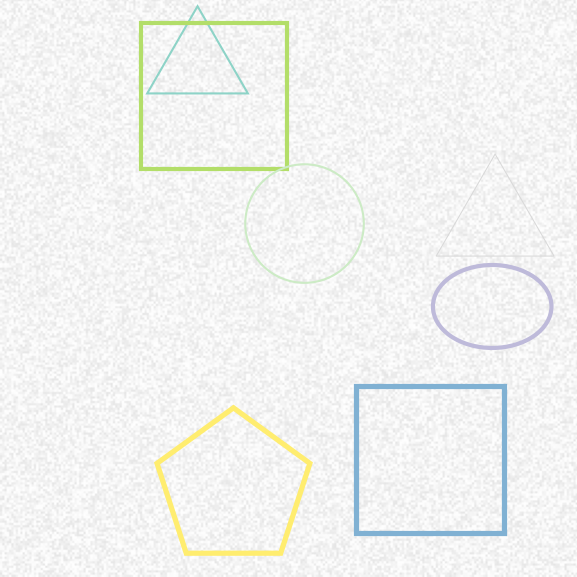[{"shape": "triangle", "thickness": 1, "radius": 0.5, "center": [0.342, 0.888]}, {"shape": "oval", "thickness": 2, "radius": 0.51, "center": [0.852, 0.468]}, {"shape": "square", "thickness": 2.5, "radius": 0.64, "center": [0.745, 0.203]}, {"shape": "square", "thickness": 2, "radius": 0.63, "center": [0.371, 0.832]}, {"shape": "triangle", "thickness": 0.5, "radius": 0.59, "center": [0.857, 0.615]}, {"shape": "circle", "thickness": 1, "radius": 0.51, "center": [0.527, 0.612]}, {"shape": "pentagon", "thickness": 2.5, "radius": 0.7, "center": [0.404, 0.154]}]